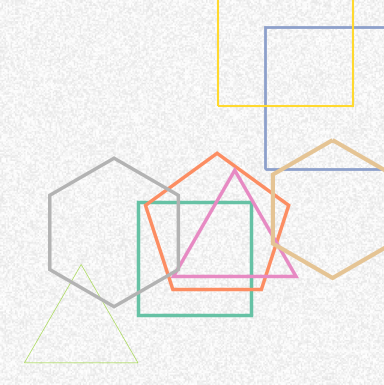[{"shape": "square", "thickness": 2.5, "radius": 0.73, "center": [0.505, 0.329]}, {"shape": "pentagon", "thickness": 2.5, "radius": 0.98, "center": [0.564, 0.406]}, {"shape": "square", "thickness": 2, "radius": 0.92, "center": [0.871, 0.746]}, {"shape": "triangle", "thickness": 2.5, "radius": 0.92, "center": [0.61, 0.374]}, {"shape": "triangle", "thickness": 0.5, "radius": 0.85, "center": [0.211, 0.143]}, {"shape": "square", "thickness": 1.5, "radius": 0.88, "center": [0.741, 0.899]}, {"shape": "hexagon", "thickness": 3, "radius": 0.9, "center": [0.864, 0.457]}, {"shape": "hexagon", "thickness": 2.5, "radius": 0.96, "center": [0.296, 0.396]}]